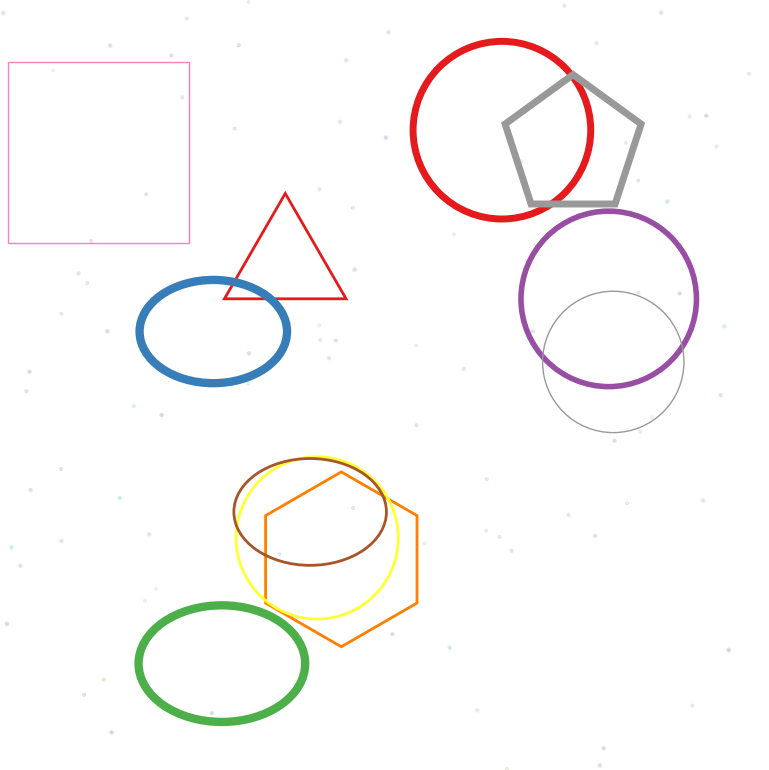[{"shape": "circle", "thickness": 2.5, "radius": 0.58, "center": [0.652, 0.831]}, {"shape": "triangle", "thickness": 1, "radius": 0.46, "center": [0.37, 0.658]}, {"shape": "oval", "thickness": 3, "radius": 0.48, "center": [0.277, 0.569]}, {"shape": "oval", "thickness": 3, "radius": 0.54, "center": [0.288, 0.138]}, {"shape": "circle", "thickness": 2, "radius": 0.57, "center": [0.791, 0.612]}, {"shape": "hexagon", "thickness": 1, "radius": 0.57, "center": [0.443, 0.274]}, {"shape": "circle", "thickness": 1, "radius": 0.53, "center": [0.412, 0.301]}, {"shape": "oval", "thickness": 1, "radius": 0.5, "center": [0.403, 0.335]}, {"shape": "square", "thickness": 0.5, "radius": 0.59, "center": [0.128, 0.802]}, {"shape": "pentagon", "thickness": 2.5, "radius": 0.46, "center": [0.744, 0.81]}, {"shape": "circle", "thickness": 0.5, "radius": 0.46, "center": [0.796, 0.53]}]